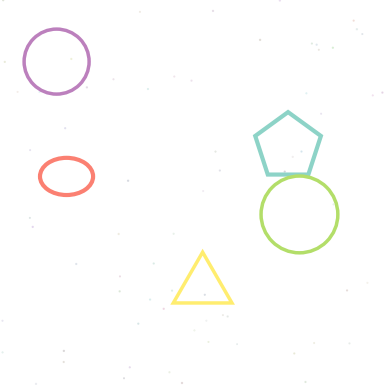[{"shape": "pentagon", "thickness": 3, "radius": 0.45, "center": [0.748, 0.619]}, {"shape": "oval", "thickness": 3, "radius": 0.34, "center": [0.173, 0.542]}, {"shape": "circle", "thickness": 2.5, "radius": 0.5, "center": [0.778, 0.443]}, {"shape": "circle", "thickness": 2.5, "radius": 0.42, "center": [0.147, 0.84]}, {"shape": "triangle", "thickness": 2.5, "radius": 0.44, "center": [0.526, 0.257]}]